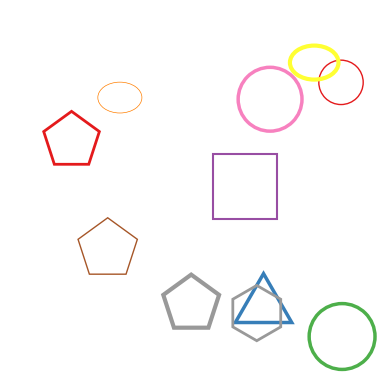[{"shape": "pentagon", "thickness": 2, "radius": 0.38, "center": [0.186, 0.635]}, {"shape": "circle", "thickness": 1, "radius": 0.29, "center": [0.886, 0.786]}, {"shape": "triangle", "thickness": 2.5, "radius": 0.42, "center": [0.684, 0.205]}, {"shape": "circle", "thickness": 2.5, "radius": 0.43, "center": [0.889, 0.126]}, {"shape": "square", "thickness": 1.5, "radius": 0.42, "center": [0.636, 0.515]}, {"shape": "oval", "thickness": 0.5, "radius": 0.29, "center": [0.311, 0.747]}, {"shape": "oval", "thickness": 3, "radius": 0.32, "center": [0.816, 0.837]}, {"shape": "pentagon", "thickness": 1, "radius": 0.4, "center": [0.28, 0.353]}, {"shape": "circle", "thickness": 2.5, "radius": 0.41, "center": [0.701, 0.742]}, {"shape": "hexagon", "thickness": 2, "radius": 0.36, "center": [0.667, 0.187]}, {"shape": "pentagon", "thickness": 3, "radius": 0.38, "center": [0.497, 0.211]}]